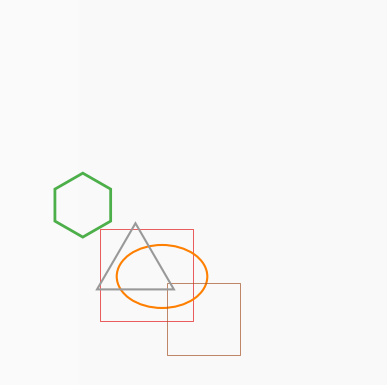[{"shape": "square", "thickness": 0.5, "radius": 0.6, "center": [0.378, 0.287]}, {"shape": "hexagon", "thickness": 2, "radius": 0.42, "center": [0.214, 0.467]}, {"shape": "oval", "thickness": 1.5, "radius": 0.58, "center": [0.418, 0.282]}, {"shape": "square", "thickness": 0.5, "radius": 0.47, "center": [0.525, 0.172]}, {"shape": "triangle", "thickness": 1.5, "radius": 0.57, "center": [0.35, 0.306]}]